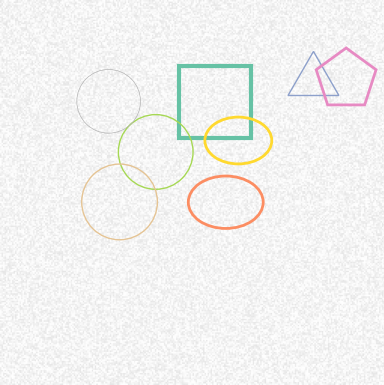[{"shape": "square", "thickness": 3, "radius": 0.47, "center": [0.558, 0.735]}, {"shape": "oval", "thickness": 2, "radius": 0.49, "center": [0.586, 0.475]}, {"shape": "triangle", "thickness": 1, "radius": 0.38, "center": [0.814, 0.79]}, {"shape": "pentagon", "thickness": 2, "radius": 0.41, "center": [0.899, 0.794]}, {"shape": "circle", "thickness": 1, "radius": 0.48, "center": [0.404, 0.605]}, {"shape": "oval", "thickness": 2, "radius": 0.43, "center": [0.619, 0.635]}, {"shape": "circle", "thickness": 1, "radius": 0.49, "center": [0.311, 0.476]}, {"shape": "circle", "thickness": 0.5, "radius": 0.41, "center": [0.282, 0.737]}]